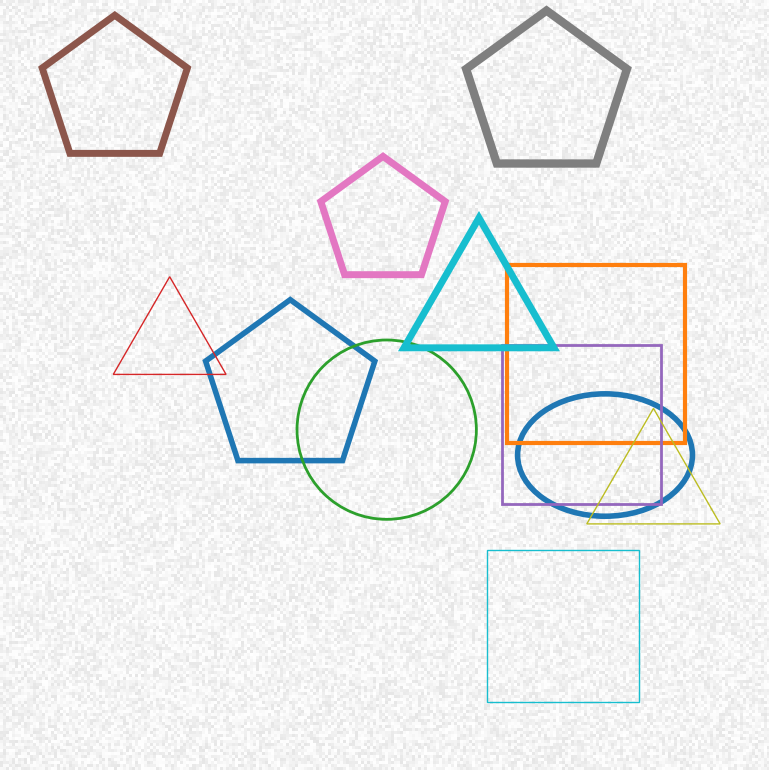[{"shape": "pentagon", "thickness": 2, "radius": 0.58, "center": [0.377, 0.495]}, {"shape": "oval", "thickness": 2, "radius": 0.57, "center": [0.786, 0.409]}, {"shape": "square", "thickness": 1.5, "radius": 0.58, "center": [0.774, 0.541]}, {"shape": "circle", "thickness": 1, "radius": 0.58, "center": [0.502, 0.442]}, {"shape": "triangle", "thickness": 0.5, "radius": 0.42, "center": [0.22, 0.556]}, {"shape": "square", "thickness": 1, "radius": 0.52, "center": [0.755, 0.449]}, {"shape": "pentagon", "thickness": 2.5, "radius": 0.5, "center": [0.149, 0.881]}, {"shape": "pentagon", "thickness": 2.5, "radius": 0.42, "center": [0.497, 0.712]}, {"shape": "pentagon", "thickness": 3, "radius": 0.55, "center": [0.71, 0.876]}, {"shape": "triangle", "thickness": 0.5, "radius": 0.5, "center": [0.849, 0.37]}, {"shape": "square", "thickness": 0.5, "radius": 0.49, "center": [0.731, 0.187]}, {"shape": "triangle", "thickness": 2.5, "radius": 0.56, "center": [0.622, 0.605]}]